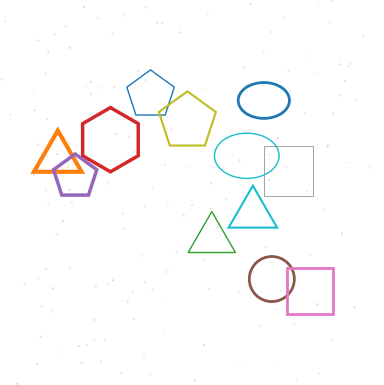[{"shape": "oval", "thickness": 2, "radius": 0.33, "center": [0.685, 0.739]}, {"shape": "pentagon", "thickness": 1, "radius": 0.32, "center": [0.391, 0.754]}, {"shape": "triangle", "thickness": 3, "radius": 0.36, "center": [0.15, 0.59]}, {"shape": "triangle", "thickness": 1, "radius": 0.35, "center": [0.55, 0.38]}, {"shape": "hexagon", "thickness": 2.5, "radius": 0.42, "center": [0.287, 0.637]}, {"shape": "pentagon", "thickness": 2.5, "radius": 0.3, "center": [0.195, 0.541]}, {"shape": "circle", "thickness": 2, "radius": 0.29, "center": [0.706, 0.275]}, {"shape": "square", "thickness": 2, "radius": 0.3, "center": [0.806, 0.244]}, {"shape": "square", "thickness": 0.5, "radius": 0.32, "center": [0.749, 0.557]}, {"shape": "pentagon", "thickness": 1.5, "radius": 0.39, "center": [0.487, 0.685]}, {"shape": "triangle", "thickness": 1.5, "radius": 0.36, "center": [0.657, 0.445]}, {"shape": "oval", "thickness": 1, "radius": 0.42, "center": [0.641, 0.595]}]